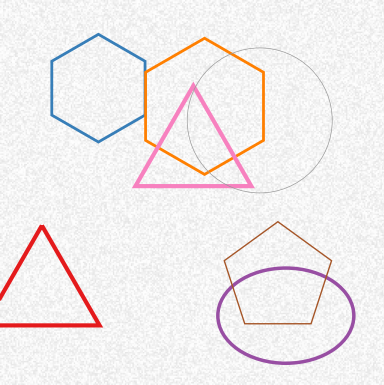[{"shape": "triangle", "thickness": 3, "radius": 0.86, "center": [0.109, 0.241]}, {"shape": "hexagon", "thickness": 2, "radius": 0.7, "center": [0.256, 0.771]}, {"shape": "oval", "thickness": 2.5, "radius": 0.88, "center": [0.742, 0.18]}, {"shape": "hexagon", "thickness": 2, "radius": 0.88, "center": [0.531, 0.724]}, {"shape": "pentagon", "thickness": 1, "radius": 0.73, "center": [0.722, 0.278]}, {"shape": "triangle", "thickness": 3, "radius": 0.87, "center": [0.502, 0.603]}, {"shape": "circle", "thickness": 0.5, "radius": 0.94, "center": [0.675, 0.687]}]